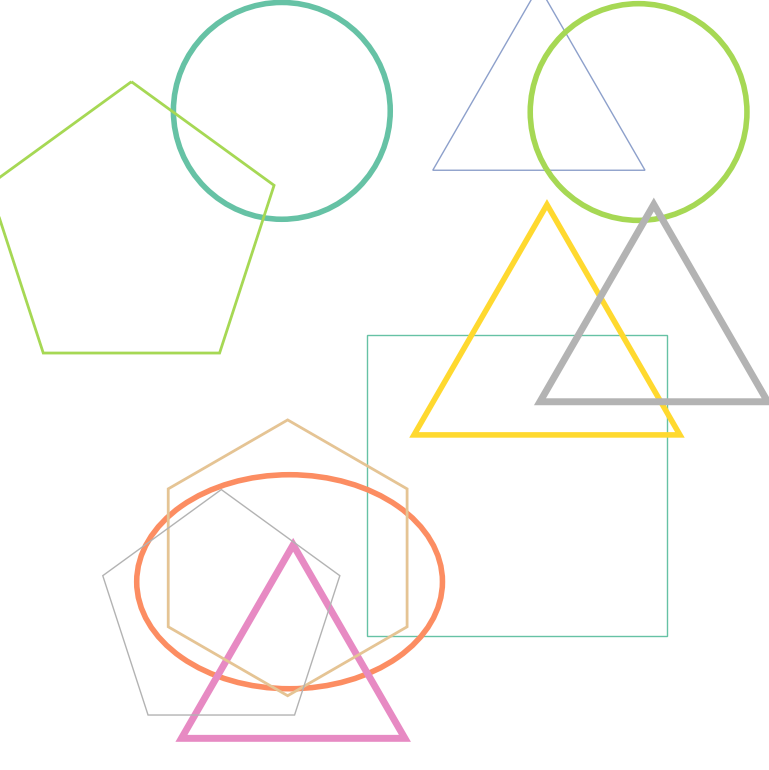[{"shape": "circle", "thickness": 2, "radius": 0.7, "center": [0.366, 0.856]}, {"shape": "square", "thickness": 0.5, "radius": 0.98, "center": [0.671, 0.37]}, {"shape": "oval", "thickness": 2, "radius": 0.99, "center": [0.376, 0.245]}, {"shape": "triangle", "thickness": 0.5, "radius": 0.8, "center": [0.7, 0.858]}, {"shape": "triangle", "thickness": 2.5, "radius": 0.84, "center": [0.381, 0.125]}, {"shape": "circle", "thickness": 2, "radius": 0.7, "center": [0.829, 0.855]}, {"shape": "pentagon", "thickness": 1, "radius": 0.97, "center": [0.171, 0.699]}, {"shape": "triangle", "thickness": 2, "radius": 1.0, "center": [0.71, 0.535]}, {"shape": "hexagon", "thickness": 1, "radius": 0.9, "center": [0.374, 0.276]}, {"shape": "pentagon", "thickness": 0.5, "radius": 0.81, "center": [0.287, 0.202]}, {"shape": "triangle", "thickness": 2.5, "radius": 0.85, "center": [0.849, 0.564]}]